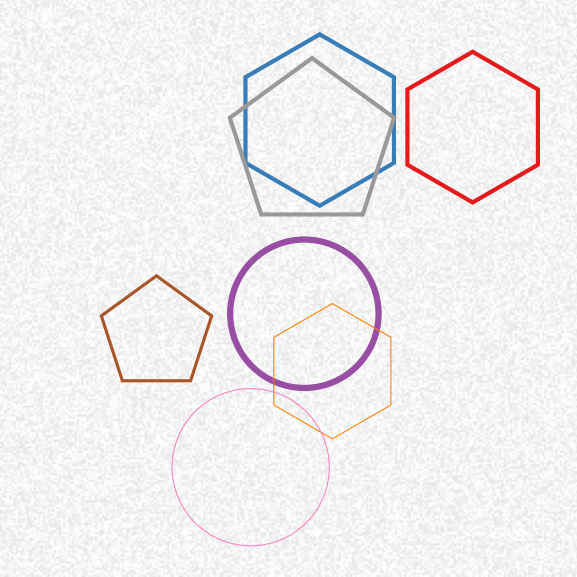[{"shape": "hexagon", "thickness": 2, "radius": 0.65, "center": [0.818, 0.779]}, {"shape": "hexagon", "thickness": 2, "radius": 0.74, "center": [0.554, 0.791]}, {"shape": "circle", "thickness": 3, "radius": 0.64, "center": [0.527, 0.456]}, {"shape": "hexagon", "thickness": 0.5, "radius": 0.59, "center": [0.576, 0.356]}, {"shape": "pentagon", "thickness": 1.5, "radius": 0.5, "center": [0.271, 0.421]}, {"shape": "circle", "thickness": 0.5, "radius": 0.68, "center": [0.434, 0.19]}, {"shape": "pentagon", "thickness": 2, "radius": 0.75, "center": [0.54, 0.749]}]